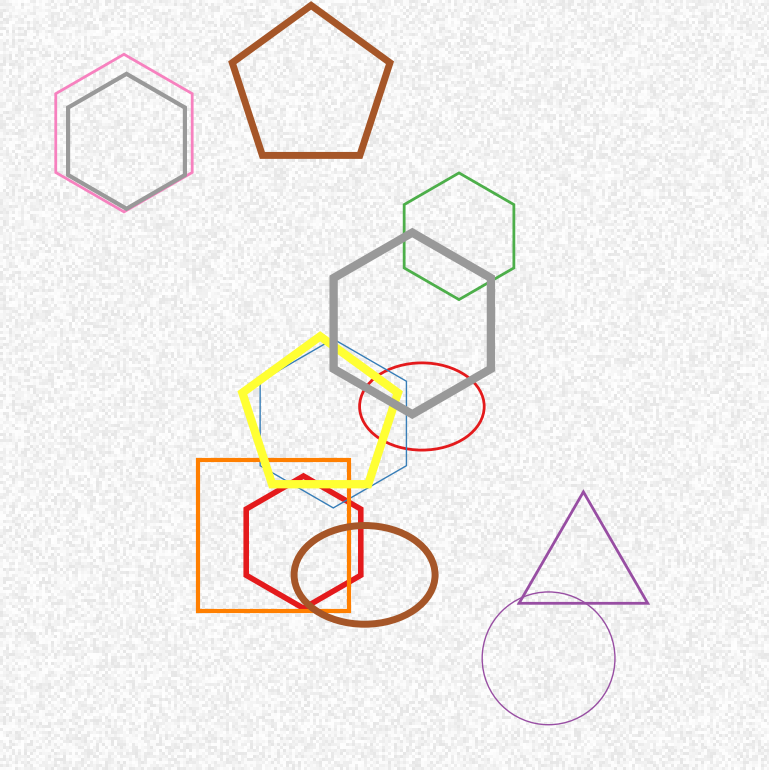[{"shape": "hexagon", "thickness": 2, "radius": 0.43, "center": [0.394, 0.296]}, {"shape": "oval", "thickness": 1, "radius": 0.4, "center": [0.548, 0.472]}, {"shape": "hexagon", "thickness": 0.5, "radius": 0.55, "center": [0.433, 0.45]}, {"shape": "hexagon", "thickness": 1, "radius": 0.41, "center": [0.596, 0.693]}, {"shape": "circle", "thickness": 0.5, "radius": 0.43, "center": [0.712, 0.145]}, {"shape": "triangle", "thickness": 1, "radius": 0.48, "center": [0.758, 0.265]}, {"shape": "square", "thickness": 1.5, "radius": 0.49, "center": [0.355, 0.304]}, {"shape": "pentagon", "thickness": 3, "radius": 0.53, "center": [0.416, 0.457]}, {"shape": "oval", "thickness": 2.5, "radius": 0.46, "center": [0.473, 0.253]}, {"shape": "pentagon", "thickness": 2.5, "radius": 0.54, "center": [0.404, 0.885]}, {"shape": "hexagon", "thickness": 1, "radius": 0.51, "center": [0.161, 0.827]}, {"shape": "hexagon", "thickness": 1.5, "radius": 0.44, "center": [0.164, 0.816]}, {"shape": "hexagon", "thickness": 3, "radius": 0.59, "center": [0.535, 0.58]}]